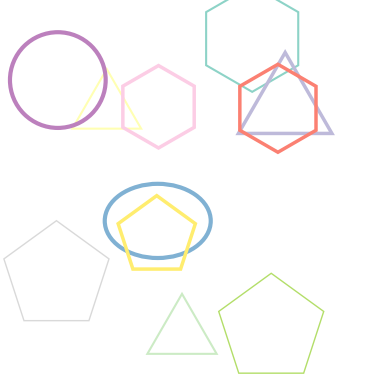[{"shape": "hexagon", "thickness": 1.5, "radius": 0.69, "center": [0.655, 0.9]}, {"shape": "triangle", "thickness": 1.5, "radius": 0.52, "center": [0.277, 0.717]}, {"shape": "triangle", "thickness": 2.5, "radius": 0.7, "center": [0.741, 0.723]}, {"shape": "hexagon", "thickness": 2.5, "radius": 0.57, "center": [0.722, 0.719]}, {"shape": "oval", "thickness": 3, "radius": 0.69, "center": [0.41, 0.426]}, {"shape": "pentagon", "thickness": 1, "radius": 0.72, "center": [0.704, 0.147]}, {"shape": "hexagon", "thickness": 2.5, "radius": 0.54, "center": [0.412, 0.723]}, {"shape": "pentagon", "thickness": 1, "radius": 0.72, "center": [0.147, 0.283]}, {"shape": "circle", "thickness": 3, "radius": 0.62, "center": [0.15, 0.792]}, {"shape": "triangle", "thickness": 1.5, "radius": 0.52, "center": [0.473, 0.133]}, {"shape": "pentagon", "thickness": 2.5, "radius": 0.53, "center": [0.407, 0.386]}]